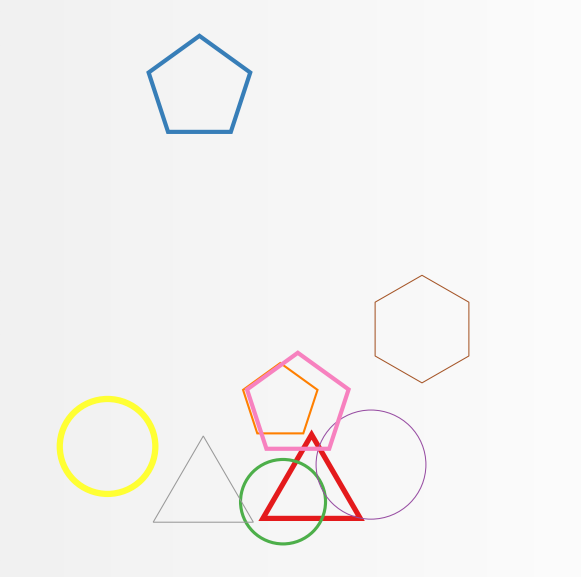[{"shape": "triangle", "thickness": 2.5, "radius": 0.48, "center": [0.536, 0.15]}, {"shape": "pentagon", "thickness": 2, "radius": 0.46, "center": [0.343, 0.845]}, {"shape": "circle", "thickness": 1.5, "radius": 0.37, "center": [0.487, 0.13]}, {"shape": "circle", "thickness": 0.5, "radius": 0.47, "center": [0.638, 0.195]}, {"shape": "pentagon", "thickness": 1, "radius": 0.34, "center": [0.482, 0.303]}, {"shape": "circle", "thickness": 3, "radius": 0.41, "center": [0.185, 0.226]}, {"shape": "hexagon", "thickness": 0.5, "radius": 0.47, "center": [0.726, 0.429]}, {"shape": "pentagon", "thickness": 2, "radius": 0.46, "center": [0.512, 0.296]}, {"shape": "triangle", "thickness": 0.5, "radius": 0.5, "center": [0.35, 0.145]}]